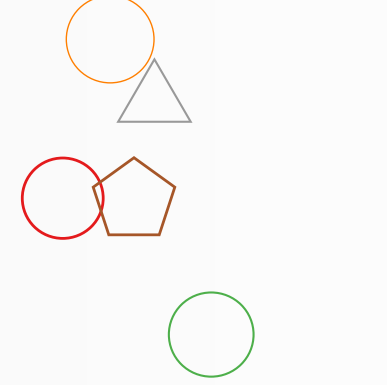[{"shape": "circle", "thickness": 2, "radius": 0.52, "center": [0.162, 0.485]}, {"shape": "circle", "thickness": 1.5, "radius": 0.55, "center": [0.545, 0.131]}, {"shape": "circle", "thickness": 1, "radius": 0.57, "center": [0.284, 0.898]}, {"shape": "pentagon", "thickness": 2, "radius": 0.55, "center": [0.346, 0.48]}, {"shape": "triangle", "thickness": 1.5, "radius": 0.54, "center": [0.399, 0.738]}]